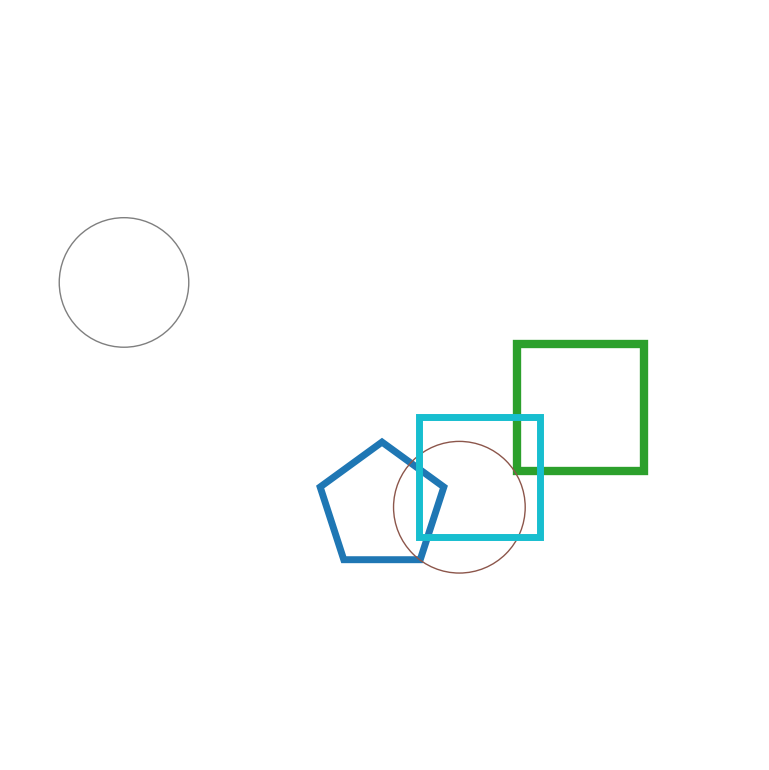[{"shape": "pentagon", "thickness": 2.5, "radius": 0.42, "center": [0.496, 0.341]}, {"shape": "square", "thickness": 3, "radius": 0.41, "center": [0.754, 0.471]}, {"shape": "circle", "thickness": 0.5, "radius": 0.43, "center": [0.597, 0.341]}, {"shape": "circle", "thickness": 0.5, "radius": 0.42, "center": [0.161, 0.633]}, {"shape": "square", "thickness": 2.5, "radius": 0.39, "center": [0.623, 0.381]}]